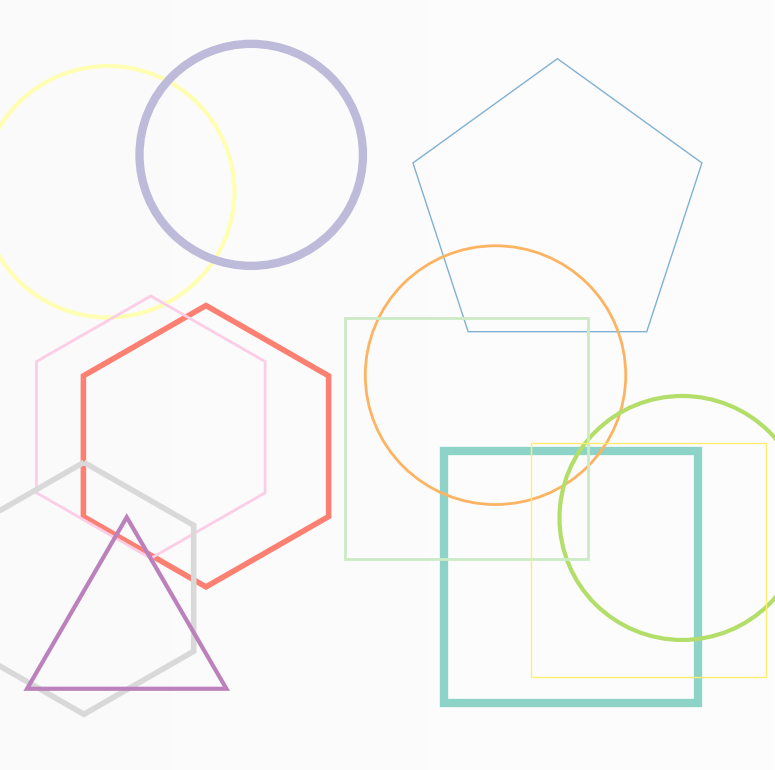[{"shape": "square", "thickness": 3, "radius": 0.82, "center": [0.737, 0.25]}, {"shape": "circle", "thickness": 1.5, "radius": 0.82, "center": [0.139, 0.751]}, {"shape": "circle", "thickness": 3, "radius": 0.72, "center": [0.324, 0.799]}, {"shape": "hexagon", "thickness": 2, "radius": 0.91, "center": [0.266, 0.421]}, {"shape": "pentagon", "thickness": 0.5, "radius": 0.98, "center": [0.719, 0.728]}, {"shape": "circle", "thickness": 1, "radius": 0.84, "center": [0.639, 0.513]}, {"shape": "circle", "thickness": 1.5, "radius": 0.79, "center": [0.88, 0.327]}, {"shape": "hexagon", "thickness": 1, "radius": 0.85, "center": [0.195, 0.445]}, {"shape": "hexagon", "thickness": 2, "radius": 0.82, "center": [0.108, 0.236]}, {"shape": "triangle", "thickness": 1.5, "radius": 0.74, "center": [0.164, 0.18]}, {"shape": "square", "thickness": 1, "radius": 0.78, "center": [0.602, 0.431]}, {"shape": "square", "thickness": 0.5, "radius": 0.76, "center": [0.837, 0.273]}]